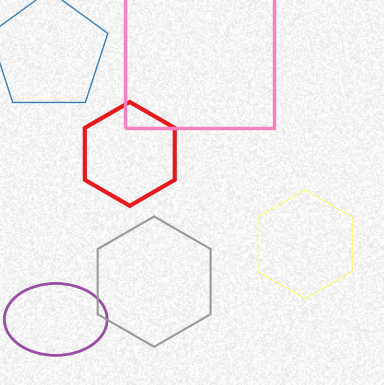[{"shape": "hexagon", "thickness": 3, "radius": 0.67, "center": [0.337, 0.6]}, {"shape": "pentagon", "thickness": 1, "radius": 0.8, "center": [0.127, 0.864]}, {"shape": "oval", "thickness": 2, "radius": 0.67, "center": [0.145, 0.17]}, {"shape": "hexagon", "thickness": 0.5, "radius": 0.71, "center": [0.792, 0.365]}, {"shape": "square", "thickness": 2.5, "radius": 0.96, "center": [0.519, 0.862]}, {"shape": "hexagon", "thickness": 1.5, "radius": 0.85, "center": [0.4, 0.268]}]